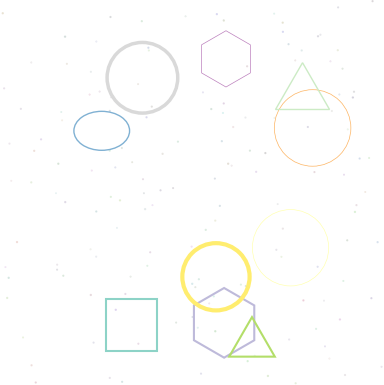[{"shape": "square", "thickness": 1.5, "radius": 0.33, "center": [0.342, 0.156]}, {"shape": "circle", "thickness": 0.5, "radius": 0.5, "center": [0.755, 0.356]}, {"shape": "hexagon", "thickness": 1.5, "radius": 0.45, "center": [0.582, 0.161]}, {"shape": "oval", "thickness": 1, "radius": 0.36, "center": [0.264, 0.66]}, {"shape": "circle", "thickness": 0.5, "radius": 0.5, "center": [0.812, 0.668]}, {"shape": "triangle", "thickness": 1.5, "radius": 0.34, "center": [0.654, 0.108]}, {"shape": "circle", "thickness": 2.5, "radius": 0.46, "center": [0.37, 0.798]}, {"shape": "hexagon", "thickness": 0.5, "radius": 0.37, "center": [0.587, 0.847]}, {"shape": "triangle", "thickness": 1, "radius": 0.4, "center": [0.786, 0.756]}, {"shape": "circle", "thickness": 3, "radius": 0.44, "center": [0.561, 0.281]}]